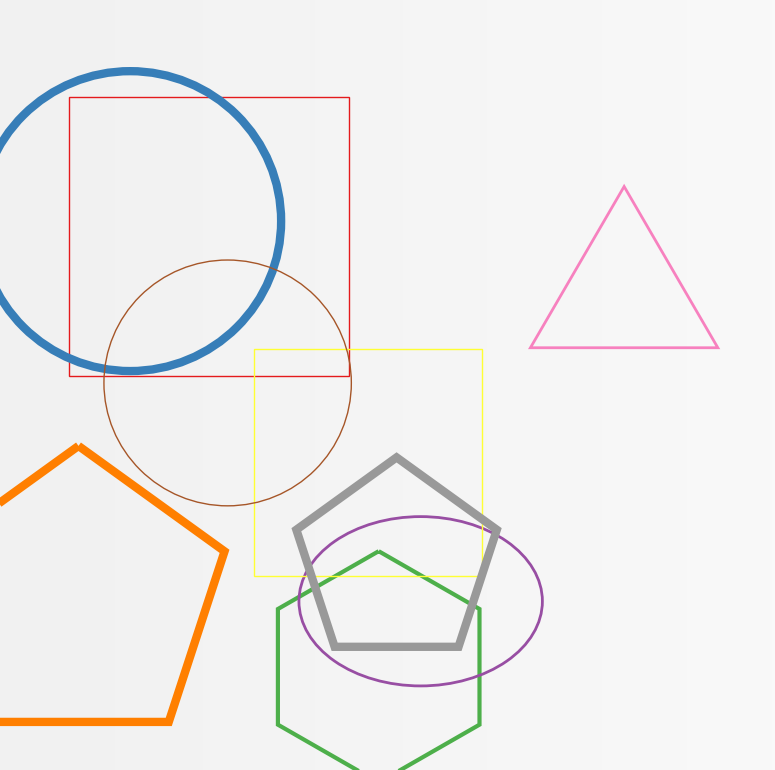[{"shape": "square", "thickness": 0.5, "radius": 0.91, "center": [0.27, 0.693]}, {"shape": "circle", "thickness": 3, "radius": 0.97, "center": [0.168, 0.713]}, {"shape": "hexagon", "thickness": 1.5, "radius": 0.75, "center": [0.489, 0.134]}, {"shape": "oval", "thickness": 1, "radius": 0.79, "center": [0.543, 0.219]}, {"shape": "pentagon", "thickness": 3, "radius": 0.99, "center": [0.101, 0.223]}, {"shape": "square", "thickness": 0.5, "radius": 0.74, "center": [0.475, 0.4]}, {"shape": "circle", "thickness": 0.5, "radius": 0.8, "center": [0.294, 0.503]}, {"shape": "triangle", "thickness": 1, "radius": 0.7, "center": [0.805, 0.618]}, {"shape": "pentagon", "thickness": 3, "radius": 0.68, "center": [0.512, 0.27]}]